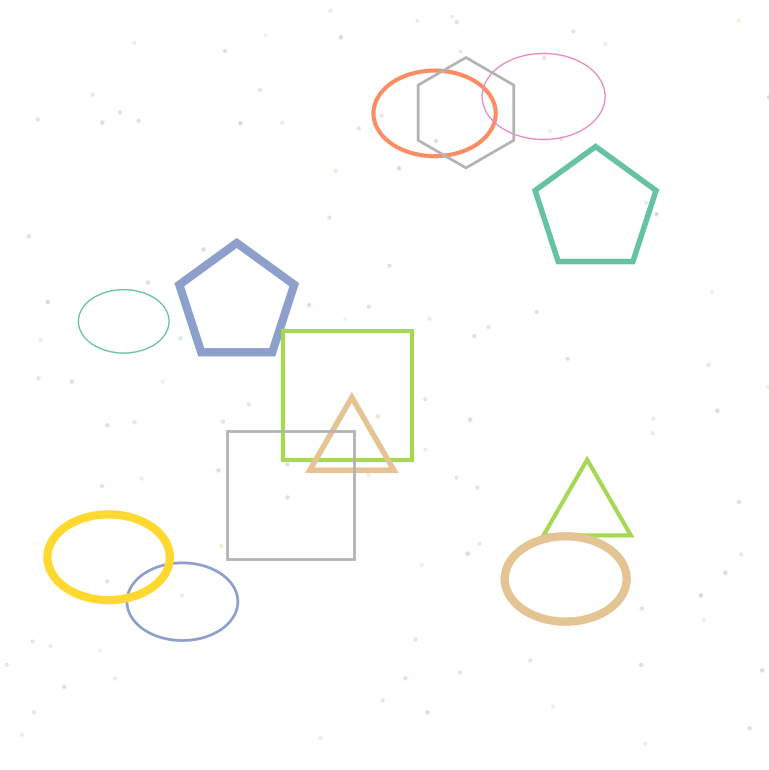[{"shape": "pentagon", "thickness": 2, "radius": 0.41, "center": [0.773, 0.727]}, {"shape": "oval", "thickness": 0.5, "radius": 0.29, "center": [0.161, 0.583]}, {"shape": "oval", "thickness": 1.5, "radius": 0.4, "center": [0.564, 0.853]}, {"shape": "pentagon", "thickness": 3, "radius": 0.39, "center": [0.307, 0.606]}, {"shape": "oval", "thickness": 1, "radius": 0.36, "center": [0.237, 0.219]}, {"shape": "oval", "thickness": 0.5, "radius": 0.4, "center": [0.706, 0.875]}, {"shape": "triangle", "thickness": 1.5, "radius": 0.33, "center": [0.763, 0.337]}, {"shape": "square", "thickness": 1.5, "radius": 0.42, "center": [0.451, 0.486]}, {"shape": "oval", "thickness": 3, "radius": 0.4, "center": [0.141, 0.276]}, {"shape": "triangle", "thickness": 2, "radius": 0.32, "center": [0.457, 0.421]}, {"shape": "oval", "thickness": 3, "radius": 0.4, "center": [0.735, 0.248]}, {"shape": "square", "thickness": 1, "radius": 0.41, "center": [0.377, 0.357]}, {"shape": "hexagon", "thickness": 1, "radius": 0.36, "center": [0.605, 0.854]}]